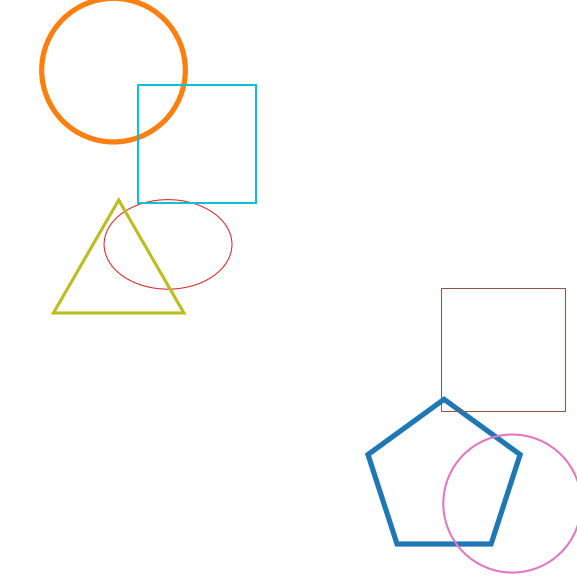[{"shape": "pentagon", "thickness": 2.5, "radius": 0.69, "center": [0.769, 0.169]}, {"shape": "circle", "thickness": 2.5, "radius": 0.62, "center": [0.197, 0.878]}, {"shape": "oval", "thickness": 0.5, "radius": 0.55, "center": [0.291, 0.576]}, {"shape": "square", "thickness": 0.5, "radius": 0.53, "center": [0.871, 0.394]}, {"shape": "circle", "thickness": 1, "radius": 0.6, "center": [0.887, 0.127]}, {"shape": "triangle", "thickness": 1.5, "radius": 0.65, "center": [0.206, 0.522]}, {"shape": "square", "thickness": 1, "radius": 0.51, "center": [0.341, 0.75]}]